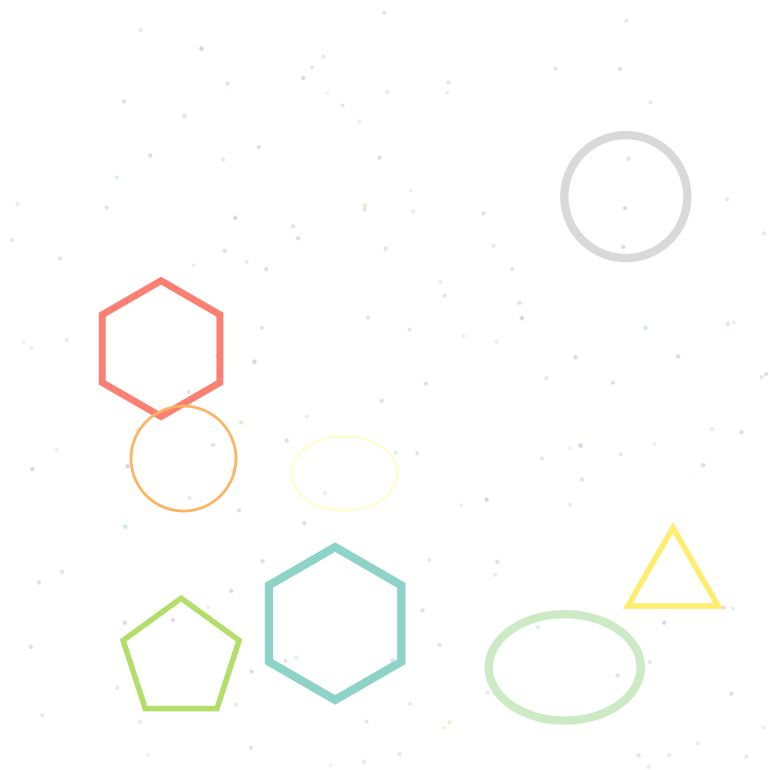[{"shape": "hexagon", "thickness": 3, "radius": 0.5, "center": [0.435, 0.19]}, {"shape": "oval", "thickness": 0.5, "radius": 0.34, "center": [0.447, 0.385]}, {"shape": "hexagon", "thickness": 2.5, "radius": 0.44, "center": [0.209, 0.547]}, {"shape": "circle", "thickness": 1, "radius": 0.34, "center": [0.238, 0.404]}, {"shape": "pentagon", "thickness": 2, "radius": 0.4, "center": [0.235, 0.144]}, {"shape": "circle", "thickness": 3, "radius": 0.4, "center": [0.813, 0.745]}, {"shape": "oval", "thickness": 3, "radius": 0.49, "center": [0.733, 0.133]}, {"shape": "triangle", "thickness": 2, "radius": 0.34, "center": [0.874, 0.247]}]